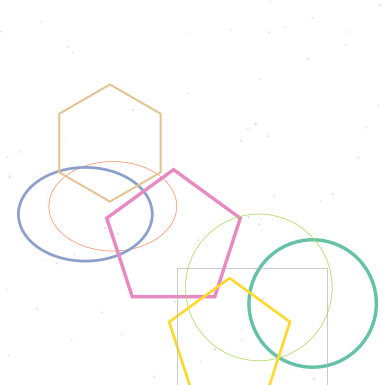[{"shape": "circle", "thickness": 2.5, "radius": 0.83, "center": [0.812, 0.212]}, {"shape": "oval", "thickness": 0.5, "radius": 0.83, "center": [0.293, 0.464]}, {"shape": "oval", "thickness": 2, "radius": 0.87, "center": [0.222, 0.443]}, {"shape": "pentagon", "thickness": 2.5, "radius": 0.91, "center": [0.451, 0.377]}, {"shape": "circle", "thickness": 0.5, "radius": 0.95, "center": [0.672, 0.253]}, {"shape": "pentagon", "thickness": 2, "radius": 0.83, "center": [0.596, 0.113]}, {"shape": "hexagon", "thickness": 1.5, "radius": 0.76, "center": [0.286, 0.628]}, {"shape": "square", "thickness": 0.5, "radius": 0.98, "center": [0.655, 0.108]}]